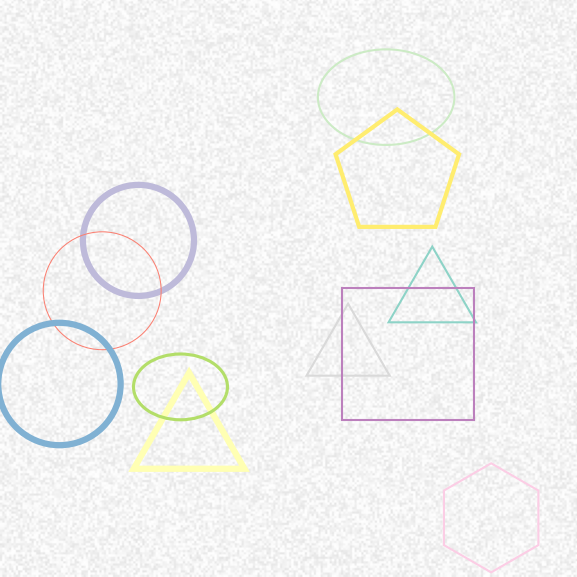[{"shape": "triangle", "thickness": 1, "radius": 0.44, "center": [0.748, 0.485]}, {"shape": "triangle", "thickness": 3, "radius": 0.55, "center": [0.327, 0.243]}, {"shape": "circle", "thickness": 3, "radius": 0.48, "center": [0.24, 0.583]}, {"shape": "circle", "thickness": 0.5, "radius": 0.51, "center": [0.177, 0.496]}, {"shape": "circle", "thickness": 3, "radius": 0.53, "center": [0.103, 0.334]}, {"shape": "oval", "thickness": 1.5, "radius": 0.41, "center": [0.313, 0.329]}, {"shape": "hexagon", "thickness": 1, "radius": 0.47, "center": [0.85, 0.102]}, {"shape": "triangle", "thickness": 1, "radius": 0.42, "center": [0.603, 0.39]}, {"shape": "square", "thickness": 1, "radius": 0.57, "center": [0.706, 0.386]}, {"shape": "oval", "thickness": 1, "radius": 0.59, "center": [0.669, 0.831]}, {"shape": "pentagon", "thickness": 2, "radius": 0.56, "center": [0.688, 0.697]}]